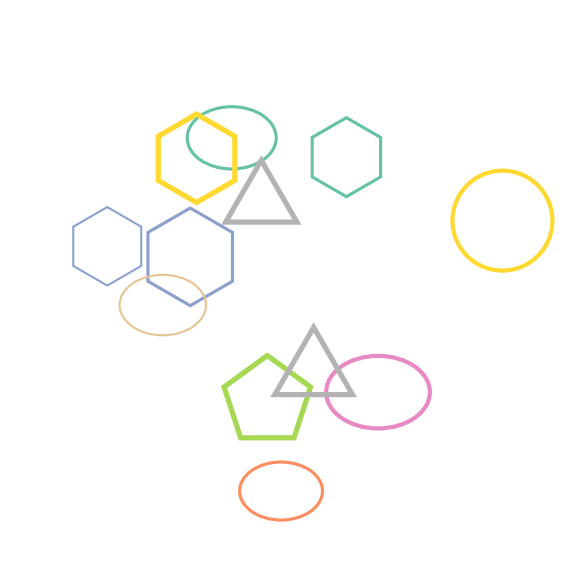[{"shape": "hexagon", "thickness": 1.5, "radius": 0.34, "center": [0.6, 0.727]}, {"shape": "oval", "thickness": 1.5, "radius": 0.39, "center": [0.401, 0.76]}, {"shape": "oval", "thickness": 1.5, "radius": 0.36, "center": [0.487, 0.149]}, {"shape": "hexagon", "thickness": 1, "radius": 0.34, "center": [0.186, 0.573]}, {"shape": "hexagon", "thickness": 1.5, "radius": 0.42, "center": [0.329, 0.554]}, {"shape": "oval", "thickness": 2, "radius": 0.45, "center": [0.655, 0.32]}, {"shape": "pentagon", "thickness": 2.5, "radius": 0.39, "center": [0.463, 0.305]}, {"shape": "hexagon", "thickness": 2.5, "radius": 0.38, "center": [0.34, 0.725]}, {"shape": "circle", "thickness": 2, "radius": 0.43, "center": [0.87, 0.617]}, {"shape": "oval", "thickness": 1, "radius": 0.37, "center": [0.282, 0.471]}, {"shape": "triangle", "thickness": 2.5, "radius": 0.36, "center": [0.452, 0.65]}, {"shape": "triangle", "thickness": 2.5, "radius": 0.39, "center": [0.543, 0.355]}]